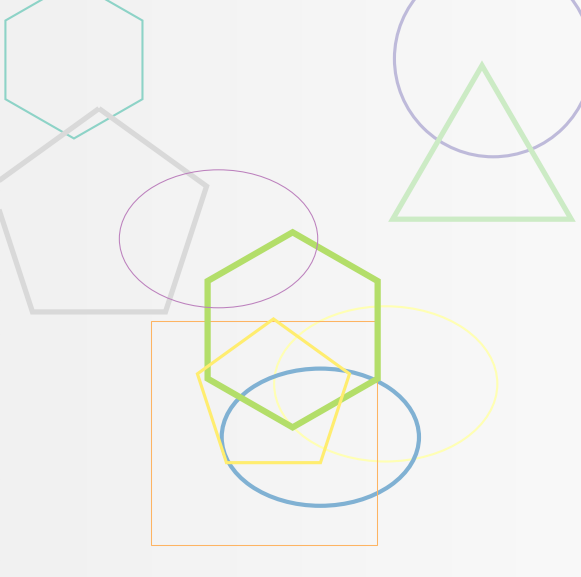[{"shape": "hexagon", "thickness": 1, "radius": 0.68, "center": [0.127, 0.896]}, {"shape": "oval", "thickness": 1, "radius": 0.96, "center": [0.664, 0.334]}, {"shape": "circle", "thickness": 1.5, "radius": 0.85, "center": [0.849, 0.898]}, {"shape": "oval", "thickness": 2, "radius": 0.85, "center": [0.551, 0.242]}, {"shape": "square", "thickness": 0.5, "radius": 0.97, "center": [0.454, 0.25]}, {"shape": "hexagon", "thickness": 3, "radius": 0.84, "center": [0.503, 0.428]}, {"shape": "pentagon", "thickness": 2.5, "radius": 0.97, "center": [0.17, 0.617]}, {"shape": "oval", "thickness": 0.5, "radius": 0.85, "center": [0.376, 0.586]}, {"shape": "triangle", "thickness": 2.5, "radius": 0.89, "center": [0.829, 0.708]}, {"shape": "pentagon", "thickness": 1.5, "radius": 0.69, "center": [0.47, 0.309]}]